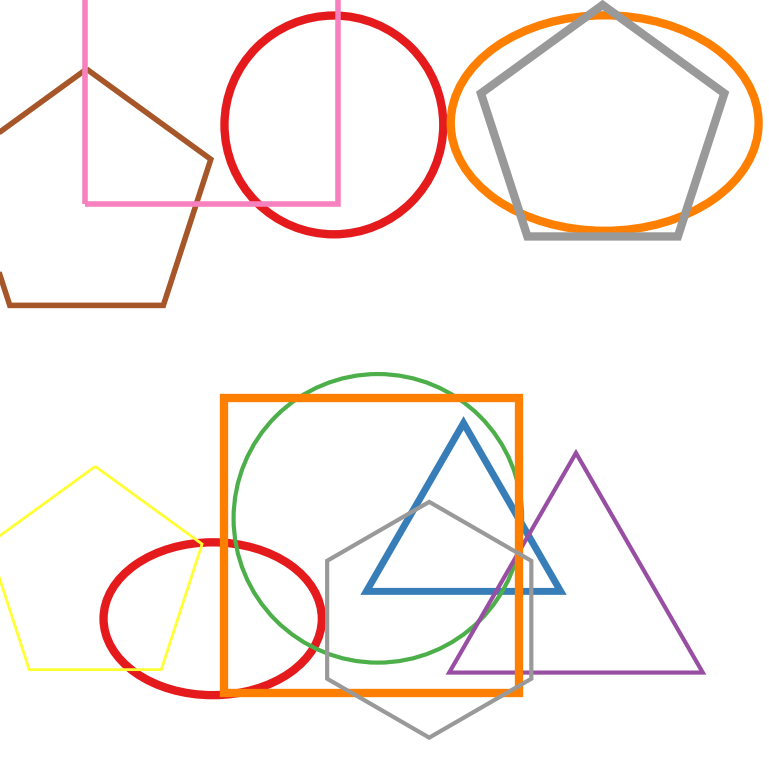[{"shape": "circle", "thickness": 3, "radius": 0.71, "center": [0.434, 0.838]}, {"shape": "oval", "thickness": 3, "radius": 0.71, "center": [0.276, 0.196]}, {"shape": "triangle", "thickness": 2.5, "radius": 0.73, "center": [0.602, 0.305]}, {"shape": "circle", "thickness": 1.5, "radius": 0.94, "center": [0.491, 0.327]}, {"shape": "triangle", "thickness": 1.5, "radius": 0.95, "center": [0.748, 0.222]}, {"shape": "square", "thickness": 3, "radius": 0.96, "center": [0.483, 0.292]}, {"shape": "oval", "thickness": 3, "radius": 1.0, "center": [0.785, 0.84]}, {"shape": "pentagon", "thickness": 1, "radius": 0.73, "center": [0.124, 0.248]}, {"shape": "pentagon", "thickness": 2, "radius": 0.85, "center": [0.112, 0.741]}, {"shape": "square", "thickness": 2, "radius": 0.82, "center": [0.275, 0.899]}, {"shape": "pentagon", "thickness": 3, "radius": 0.83, "center": [0.783, 0.827]}, {"shape": "hexagon", "thickness": 1.5, "radius": 0.77, "center": [0.557, 0.195]}]